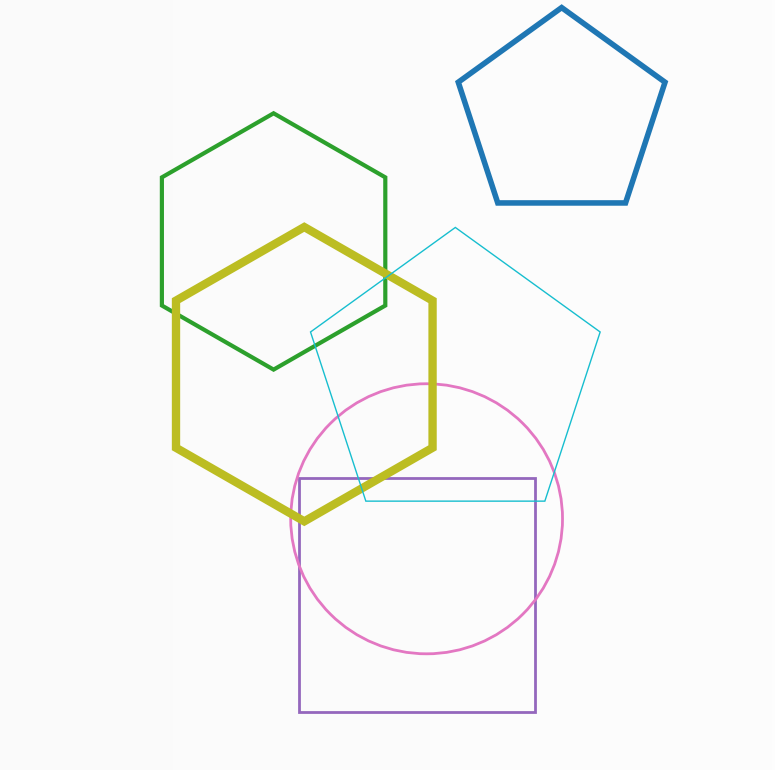[{"shape": "pentagon", "thickness": 2, "radius": 0.7, "center": [0.725, 0.85]}, {"shape": "hexagon", "thickness": 1.5, "radius": 0.83, "center": [0.353, 0.686]}, {"shape": "square", "thickness": 1, "radius": 0.76, "center": [0.538, 0.228]}, {"shape": "circle", "thickness": 1, "radius": 0.88, "center": [0.55, 0.326]}, {"shape": "hexagon", "thickness": 3, "radius": 0.96, "center": [0.393, 0.514]}, {"shape": "pentagon", "thickness": 0.5, "radius": 0.98, "center": [0.588, 0.508]}]